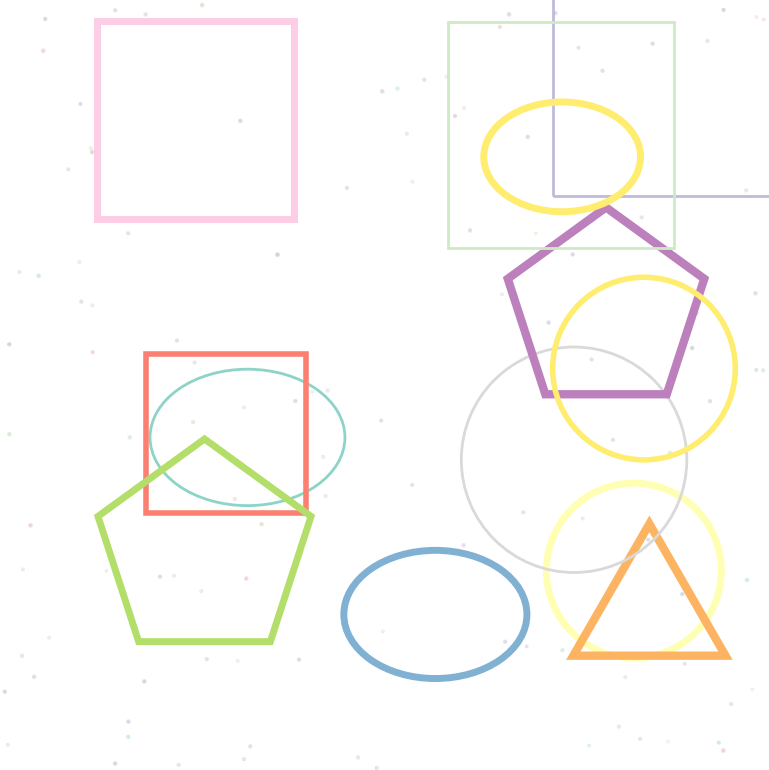[{"shape": "oval", "thickness": 1, "radius": 0.63, "center": [0.321, 0.432]}, {"shape": "circle", "thickness": 2.5, "radius": 0.57, "center": [0.823, 0.259]}, {"shape": "square", "thickness": 1, "radius": 0.73, "center": [0.864, 0.892]}, {"shape": "square", "thickness": 2, "radius": 0.52, "center": [0.294, 0.437]}, {"shape": "oval", "thickness": 2.5, "radius": 0.59, "center": [0.565, 0.202]}, {"shape": "triangle", "thickness": 3, "radius": 0.57, "center": [0.843, 0.206]}, {"shape": "pentagon", "thickness": 2.5, "radius": 0.73, "center": [0.266, 0.284]}, {"shape": "square", "thickness": 2.5, "radius": 0.64, "center": [0.254, 0.844]}, {"shape": "circle", "thickness": 1, "radius": 0.73, "center": [0.746, 0.403]}, {"shape": "pentagon", "thickness": 3, "radius": 0.67, "center": [0.787, 0.596]}, {"shape": "square", "thickness": 1, "radius": 0.73, "center": [0.729, 0.824]}, {"shape": "circle", "thickness": 2, "radius": 0.59, "center": [0.836, 0.521]}, {"shape": "oval", "thickness": 2.5, "radius": 0.51, "center": [0.73, 0.796]}]